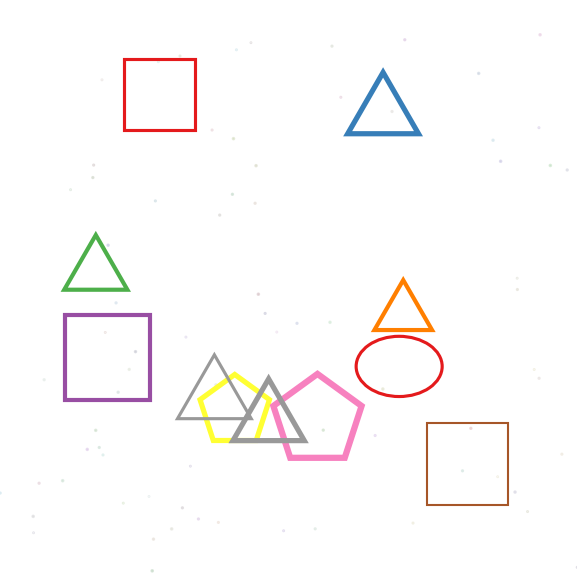[{"shape": "oval", "thickness": 1.5, "radius": 0.37, "center": [0.691, 0.365]}, {"shape": "square", "thickness": 1.5, "radius": 0.31, "center": [0.276, 0.836]}, {"shape": "triangle", "thickness": 2.5, "radius": 0.35, "center": [0.663, 0.803]}, {"shape": "triangle", "thickness": 2, "radius": 0.32, "center": [0.166, 0.529]}, {"shape": "square", "thickness": 2, "radius": 0.37, "center": [0.186, 0.38]}, {"shape": "triangle", "thickness": 2, "radius": 0.29, "center": [0.698, 0.456]}, {"shape": "pentagon", "thickness": 2.5, "radius": 0.32, "center": [0.406, 0.287]}, {"shape": "square", "thickness": 1, "radius": 0.35, "center": [0.81, 0.196]}, {"shape": "pentagon", "thickness": 3, "radius": 0.4, "center": [0.55, 0.271]}, {"shape": "triangle", "thickness": 1.5, "radius": 0.37, "center": [0.371, 0.311]}, {"shape": "triangle", "thickness": 2.5, "radius": 0.36, "center": [0.465, 0.272]}]